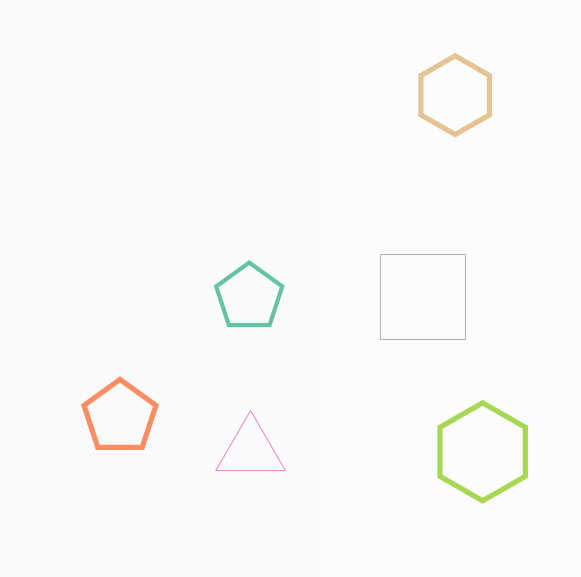[{"shape": "pentagon", "thickness": 2, "radius": 0.3, "center": [0.429, 0.485]}, {"shape": "pentagon", "thickness": 2.5, "radius": 0.33, "center": [0.206, 0.277]}, {"shape": "triangle", "thickness": 0.5, "radius": 0.35, "center": [0.431, 0.219]}, {"shape": "hexagon", "thickness": 2.5, "radius": 0.42, "center": [0.83, 0.217]}, {"shape": "hexagon", "thickness": 2.5, "radius": 0.34, "center": [0.783, 0.834]}, {"shape": "square", "thickness": 0.5, "radius": 0.37, "center": [0.727, 0.485]}]